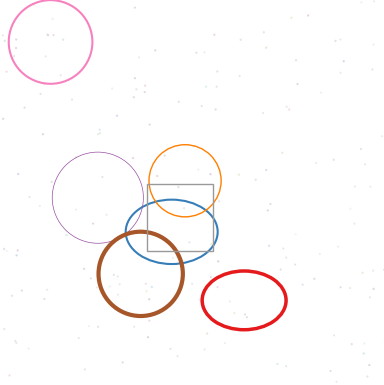[{"shape": "oval", "thickness": 2.5, "radius": 0.54, "center": [0.634, 0.22]}, {"shape": "oval", "thickness": 1.5, "radius": 0.6, "center": [0.446, 0.398]}, {"shape": "circle", "thickness": 0.5, "radius": 0.59, "center": [0.254, 0.487]}, {"shape": "circle", "thickness": 1, "radius": 0.47, "center": [0.481, 0.53]}, {"shape": "circle", "thickness": 3, "radius": 0.55, "center": [0.365, 0.289]}, {"shape": "circle", "thickness": 1.5, "radius": 0.54, "center": [0.131, 0.891]}, {"shape": "square", "thickness": 1, "radius": 0.43, "center": [0.467, 0.436]}]